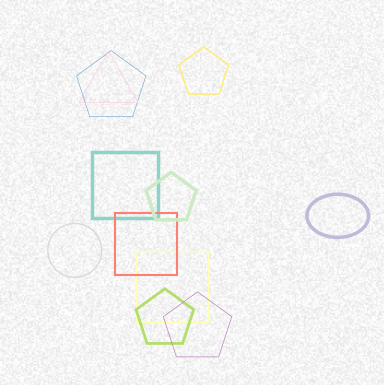[{"shape": "square", "thickness": 2.5, "radius": 0.43, "center": [0.324, 0.52]}, {"shape": "square", "thickness": 1, "radius": 0.46, "center": [0.447, 0.256]}, {"shape": "oval", "thickness": 2.5, "radius": 0.4, "center": [0.877, 0.439]}, {"shape": "square", "thickness": 1.5, "radius": 0.4, "center": [0.379, 0.366]}, {"shape": "pentagon", "thickness": 0.5, "radius": 0.47, "center": [0.289, 0.774]}, {"shape": "pentagon", "thickness": 2, "radius": 0.39, "center": [0.428, 0.172]}, {"shape": "triangle", "thickness": 0.5, "radius": 0.44, "center": [0.282, 0.779]}, {"shape": "circle", "thickness": 1, "radius": 0.35, "center": [0.194, 0.35]}, {"shape": "pentagon", "thickness": 0.5, "radius": 0.47, "center": [0.513, 0.149]}, {"shape": "pentagon", "thickness": 2.5, "radius": 0.34, "center": [0.445, 0.484]}, {"shape": "pentagon", "thickness": 1, "radius": 0.34, "center": [0.529, 0.81]}]